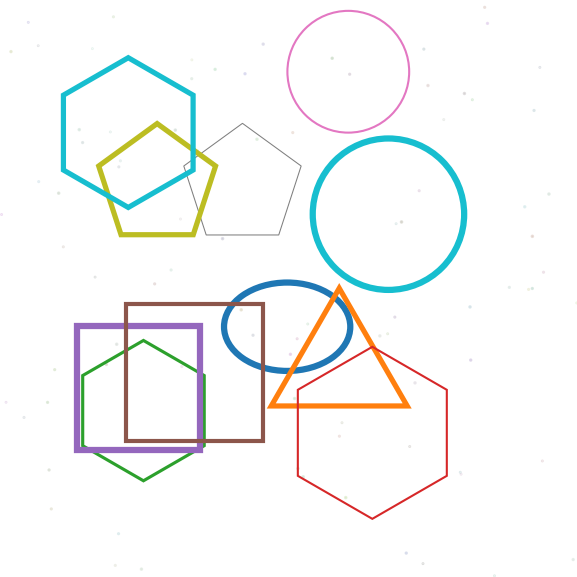[{"shape": "oval", "thickness": 3, "radius": 0.55, "center": [0.497, 0.433]}, {"shape": "triangle", "thickness": 2.5, "radius": 0.68, "center": [0.587, 0.364]}, {"shape": "hexagon", "thickness": 1.5, "radius": 0.61, "center": [0.248, 0.288]}, {"shape": "hexagon", "thickness": 1, "radius": 0.74, "center": [0.645, 0.25]}, {"shape": "square", "thickness": 3, "radius": 0.54, "center": [0.24, 0.328]}, {"shape": "square", "thickness": 2, "radius": 0.59, "center": [0.337, 0.354]}, {"shape": "circle", "thickness": 1, "radius": 0.53, "center": [0.603, 0.875]}, {"shape": "pentagon", "thickness": 0.5, "radius": 0.53, "center": [0.42, 0.679]}, {"shape": "pentagon", "thickness": 2.5, "radius": 0.53, "center": [0.272, 0.679]}, {"shape": "circle", "thickness": 3, "radius": 0.66, "center": [0.673, 0.628]}, {"shape": "hexagon", "thickness": 2.5, "radius": 0.65, "center": [0.222, 0.77]}]